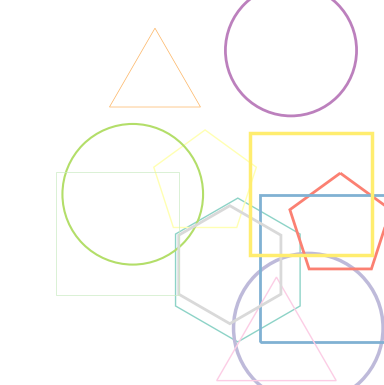[{"shape": "hexagon", "thickness": 1, "radius": 0.93, "center": [0.618, 0.299]}, {"shape": "pentagon", "thickness": 1, "radius": 0.7, "center": [0.533, 0.522]}, {"shape": "circle", "thickness": 2.5, "radius": 0.97, "center": [0.801, 0.148]}, {"shape": "pentagon", "thickness": 2, "radius": 0.69, "center": [0.884, 0.413]}, {"shape": "square", "thickness": 2, "radius": 0.95, "center": [0.865, 0.302]}, {"shape": "triangle", "thickness": 0.5, "radius": 0.68, "center": [0.403, 0.79]}, {"shape": "circle", "thickness": 1.5, "radius": 0.91, "center": [0.345, 0.495]}, {"shape": "triangle", "thickness": 1, "radius": 0.9, "center": [0.718, 0.101]}, {"shape": "hexagon", "thickness": 2, "radius": 0.77, "center": [0.597, 0.312]}, {"shape": "circle", "thickness": 2, "radius": 0.85, "center": [0.756, 0.869]}, {"shape": "square", "thickness": 0.5, "radius": 0.8, "center": [0.305, 0.393]}, {"shape": "square", "thickness": 2.5, "radius": 0.79, "center": [0.808, 0.496]}]